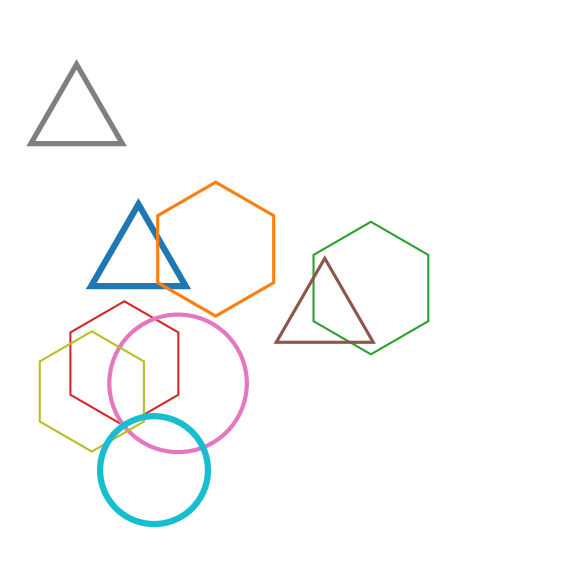[{"shape": "triangle", "thickness": 3, "radius": 0.47, "center": [0.24, 0.551]}, {"shape": "hexagon", "thickness": 1.5, "radius": 0.58, "center": [0.373, 0.568]}, {"shape": "hexagon", "thickness": 1, "radius": 0.57, "center": [0.642, 0.5]}, {"shape": "hexagon", "thickness": 1, "radius": 0.54, "center": [0.215, 0.37]}, {"shape": "triangle", "thickness": 1.5, "radius": 0.48, "center": [0.562, 0.455]}, {"shape": "circle", "thickness": 2, "radius": 0.6, "center": [0.308, 0.335]}, {"shape": "triangle", "thickness": 2.5, "radius": 0.46, "center": [0.133, 0.796]}, {"shape": "hexagon", "thickness": 1, "radius": 0.52, "center": [0.159, 0.321]}, {"shape": "circle", "thickness": 3, "radius": 0.47, "center": [0.267, 0.185]}]